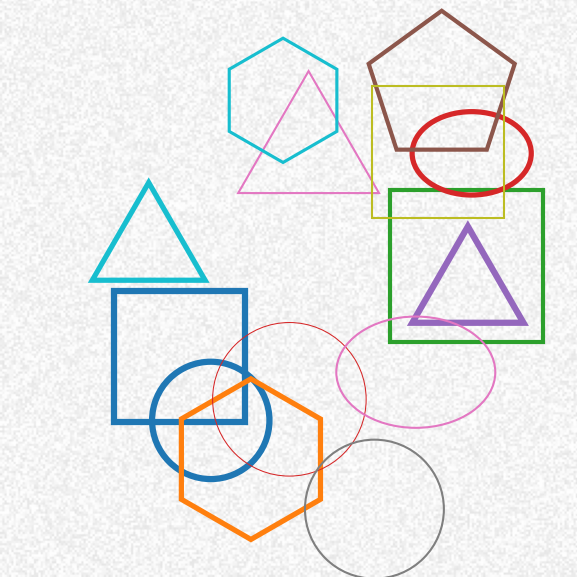[{"shape": "circle", "thickness": 3, "radius": 0.51, "center": [0.365, 0.271]}, {"shape": "square", "thickness": 3, "radius": 0.57, "center": [0.311, 0.382]}, {"shape": "hexagon", "thickness": 2.5, "radius": 0.7, "center": [0.434, 0.204]}, {"shape": "square", "thickness": 2, "radius": 0.66, "center": [0.808, 0.538]}, {"shape": "circle", "thickness": 0.5, "radius": 0.66, "center": [0.501, 0.308]}, {"shape": "oval", "thickness": 2.5, "radius": 0.52, "center": [0.817, 0.734]}, {"shape": "triangle", "thickness": 3, "radius": 0.56, "center": [0.81, 0.496]}, {"shape": "pentagon", "thickness": 2, "radius": 0.66, "center": [0.765, 0.848]}, {"shape": "oval", "thickness": 1, "radius": 0.69, "center": [0.72, 0.355]}, {"shape": "triangle", "thickness": 1, "radius": 0.7, "center": [0.534, 0.735]}, {"shape": "circle", "thickness": 1, "radius": 0.6, "center": [0.648, 0.118]}, {"shape": "square", "thickness": 1, "radius": 0.57, "center": [0.758, 0.736]}, {"shape": "triangle", "thickness": 2.5, "radius": 0.56, "center": [0.257, 0.57]}, {"shape": "hexagon", "thickness": 1.5, "radius": 0.54, "center": [0.49, 0.825]}]